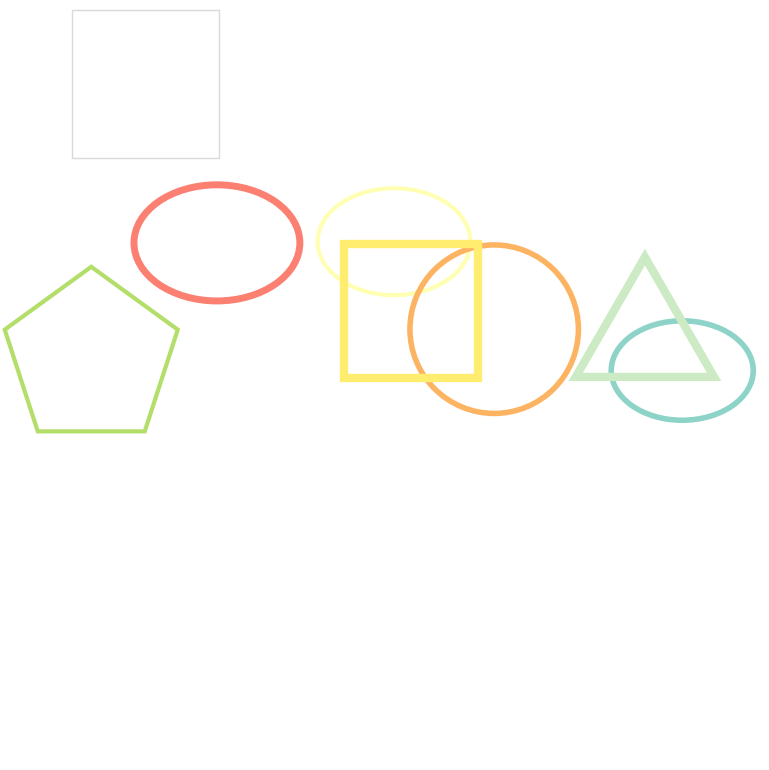[{"shape": "oval", "thickness": 2, "radius": 0.46, "center": [0.886, 0.519]}, {"shape": "oval", "thickness": 1.5, "radius": 0.5, "center": [0.512, 0.686]}, {"shape": "oval", "thickness": 2.5, "radius": 0.54, "center": [0.282, 0.685]}, {"shape": "circle", "thickness": 2, "radius": 0.55, "center": [0.642, 0.572]}, {"shape": "pentagon", "thickness": 1.5, "radius": 0.59, "center": [0.119, 0.535]}, {"shape": "square", "thickness": 0.5, "radius": 0.48, "center": [0.189, 0.891]}, {"shape": "triangle", "thickness": 3, "radius": 0.52, "center": [0.838, 0.562]}, {"shape": "square", "thickness": 3, "radius": 0.43, "center": [0.534, 0.596]}]